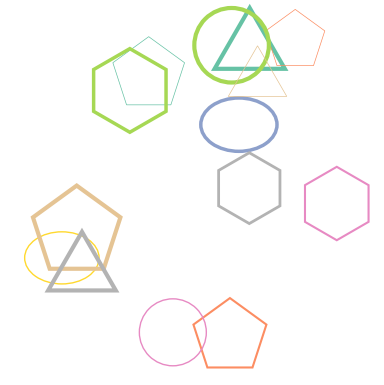[{"shape": "triangle", "thickness": 3, "radius": 0.53, "center": [0.649, 0.874]}, {"shape": "pentagon", "thickness": 0.5, "radius": 0.49, "center": [0.386, 0.807]}, {"shape": "pentagon", "thickness": 0.5, "radius": 0.4, "center": [0.767, 0.895]}, {"shape": "pentagon", "thickness": 1.5, "radius": 0.5, "center": [0.597, 0.126]}, {"shape": "oval", "thickness": 2.5, "radius": 0.49, "center": [0.621, 0.676]}, {"shape": "circle", "thickness": 1, "radius": 0.43, "center": [0.449, 0.137]}, {"shape": "hexagon", "thickness": 1.5, "radius": 0.48, "center": [0.875, 0.471]}, {"shape": "circle", "thickness": 3, "radius": 0.48, "center": [0.602, 0.882]}, {"shape": "hexagon", "thickness": 2.5, "radius": 0.54, "center": [0.337, 0.765]}, {"shape": "oval", "thickness": 1, "radius": 0.48, "center": [0.161, 0.33]}, {"shape": "triangle", "thickness": 0.5, "radius": 0.44, "center": [0.669, 0.793]}, {"shape": "pentagon", "thickness": 3, "radius": 0.6, "center": [0.199, 0.399]}, {"shape": "triangle", "thickness": 3, "radius": 0.51, "center": [0.213, 0.296]}, {"shape": "hexagon", "thickness": 2, "radius": 0.46, "center": [0.648, 0.511]}]